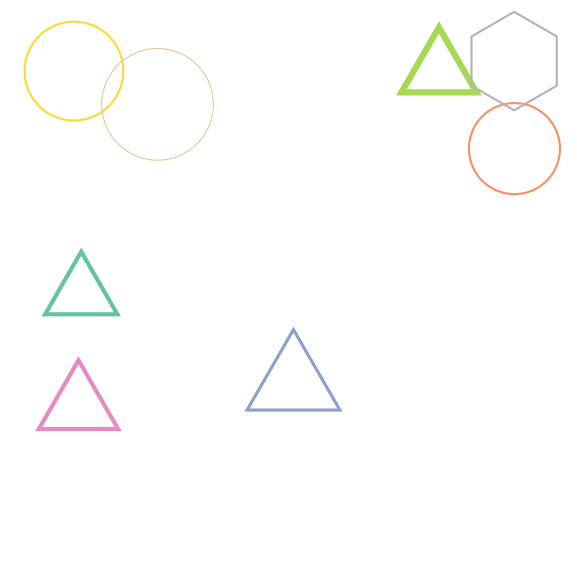[{"shape": "triangle", "thickness": 2, "radius": 0.36, "center": [0.141, 0.491]}, {"shape": "circle", "thickness": 1, "radius": 0.39, "center": [0.891, 0.742]}, {"shape": "triangle", "thickness": 1.5, "radius": 0.46, "center": [0.508, 0.336]}, {"shape": "triangle", "thickness": 2, "radius": 0.4, "center": [0.136, 0.296]}, {"shape": "triangle", "thickness": 3, "radius": 0.37, "center": [0.76, 0.877]}, {"shape": "circle", "thickness": 1, "radius": 0.43, "center": [0.128, 0.876]}, {"shape": "circle", "thickness": 0.5, "radius": 0.48, "center": [0.273, 0.818]}, {"shape": "hexagon", "thickness": 1, "radius": 0.43, "center": [0.89, 0.893]}]